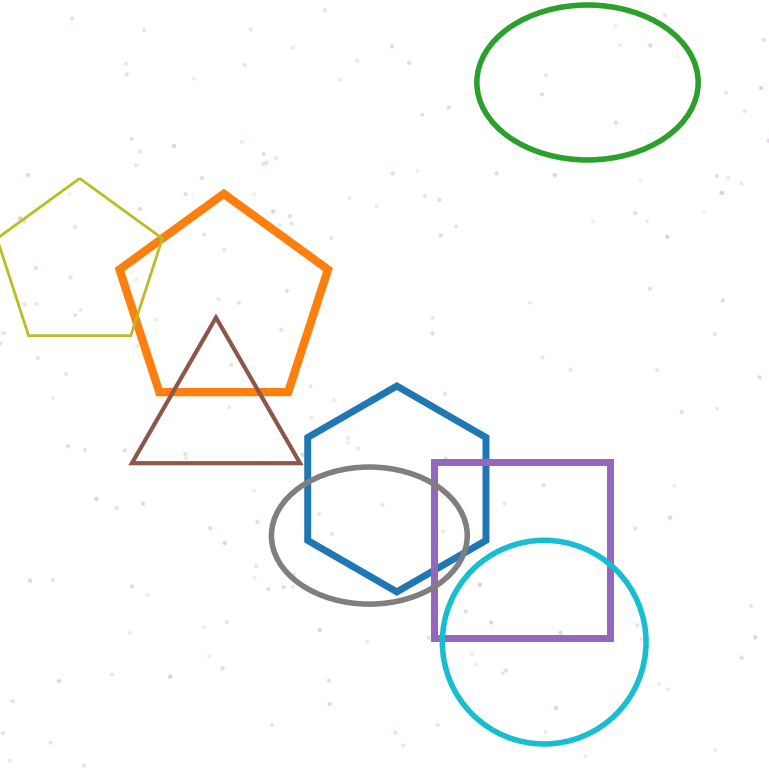[{"shape": "hexagon", "thickness": 2.5, "radius": 0.67, "center": [0.515, 0.365]}, {"shape": "pentagon", "thickness": 3, "radius": 0.71, "center": [0.291, 0.606]}, {"shape": "oval", "thickness": 2, "radius": 0.72, "center": [0.763, 0.893]}, {"shape": "square", "thickness": 2.5, "radius": 0.57, "center": [0.678, 0.286]}, {"shape": "triangle", "thickness": 1.5, "radius": 0.63, "center": [0.281, 0.461]}, {"shape": "oval", "thickness": 2, "radius": 0.64, "center": [0.48, 0.304]}, {"shape": "pentagon", "thickness": 1, "radius": 0.56, "center": [0.103, 0.655]}, {"shape": "circle", "thickness": 2, "radius": 0.66, "center": [0.707, 0.166]}]